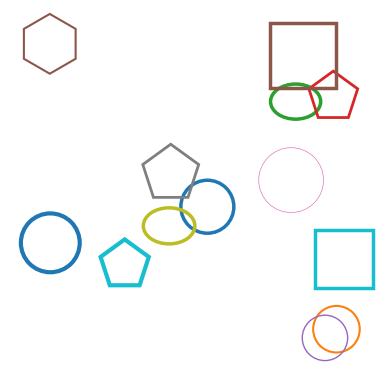[{"shape": "circle", "thickness": 2.5, "radius": 0.34, "center": [0.539, 0.463]}, {"shape": "circle", "thickness": 3, "radius": 0.38, "center": [0.131, 0.369]}, {"shape": "circle", "thickness": 1.5, "radius": 0.3, "center": [0.874, 0.145]}, {"shape": "oval", "thickness": 2.5, "radius": 0.33, "center": [0.768, 0.736]}, {"shape": "pentagon", "thickness": 2, "radius": 0.33, "center": [0.866, 0.749]}, {"shape": "circle", "thickness": 1, "radius": 0.29, "center": [0.844, 0.122]}, {"shape": "square", "thickness": 2.5, "radius": 0.42, "center": [0.787, 0.855]}, {"shape": "hexagon", "thickness": 1.5, "radius": 0.39, "center": [0.129, 0.886]}, {"shape": "circle", "thickness": 0.5, "radius": 0.42, "center": [0.756, 0.532]}, {"shape": "pentagon", "thickness": 2, "radius": 0.38, "center": [0.443, 0.549]}, {"shape": "oval", "thickness": 2.5, "radius": 0.33, "center": [0.439, 0.413]}, {"shape": "pentagon", "thickness": 3, "radius": 0.33, "center": [0.324, 0.312]}, {"shape": "square", "thickness": 2.5, "radius": 0.37, "center": [0.894, 0.327]}]